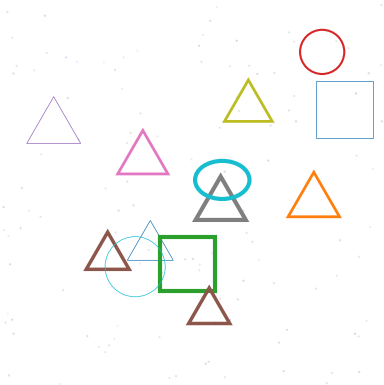[{"shape": "triangle", "thickness": 0.5, "radius": 0.34, "center": [0.39, 0.358]}, {"shape": "square", "thickness": 0.5, "radius": 0.37, "center": [0.894, 0.715]}, {"shape": "triangle", "thickness": 2, "radius": 0.39, "center": [0.815, 0.476]}, {"shape": "square", "thickness": 3, "radius": 0.35, "center": [0.487, 0.314]}, {"shape": "circle", "thickness": 1.5, "radius": 0.29, "center": [0.837, 0.865]}, {"shape": "triangle", "thickness": 0.5, "radius": 0.4, "center": [0.139, 0.668]}, {"shape": "triangle", "thickness": 2.5, "radius": 0.31, "center": [0.543, 0.191]}, {"shape": "triangle", "thickness": 2.5, "radius": 0.32, "center": [0.28, 0.333]}, {"shape": "triangle", "thickness": 2, "radius": 0.38, "center": [0.371, 0.586]}, {"shape": "triangle", "thickness": 3, "radius": 0.38, "center": [0.573, 0.466]}, {"shape": "triangle", "thickness": 2, "radius": 0.36, "center": [0.645, 0.721]}, {"shape": "oval", "thickness": 3, "radius": 0.35, "center": [0.577, 0.533]}, {"shape": "circle", "thickness": 0.5, "radius": 0.39, "center": [0.351, 0.307]}]